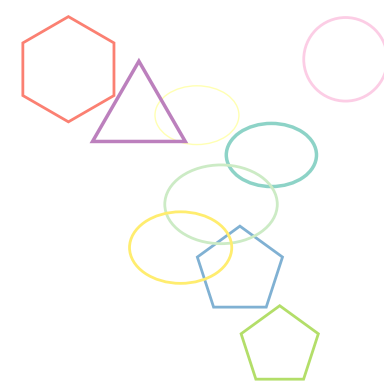[{"shape": "oval", "thickness": 2.5, "radius": 0.59, "center": [0.705, 0.597]}, {"shape": "oval", "thickness": 1, "radius": 0.55, "center": [0.512, 0.701]}, {"shape": "hexagon", "thickness": 2, "radius": 0.68, "center": [0.178, 0.82]}, {"shape": "pentagon", "thickness": 2, "radius": 0.58, "center": [0.623, 0.296]}, {"shape": "pentagon", "thickness": 2, "radius": 0.53, "center": [0.727, 0.1]}, {"shape": "circle", "thickness": 2, "radius": 0.54, "center": [0.897, 0.846]}, {"shape": "triangle", "thickness": 2.5, "radius": 0.7, "center": [0.361, 0.702]}, {"shape": "oval", "thickness": 2, "radius": 0.73, "center": [0.574, 0.469]}, {"shape": "oval", "thickness": 2, "radius": 0.66, "center": [0.469, 0.357]}]